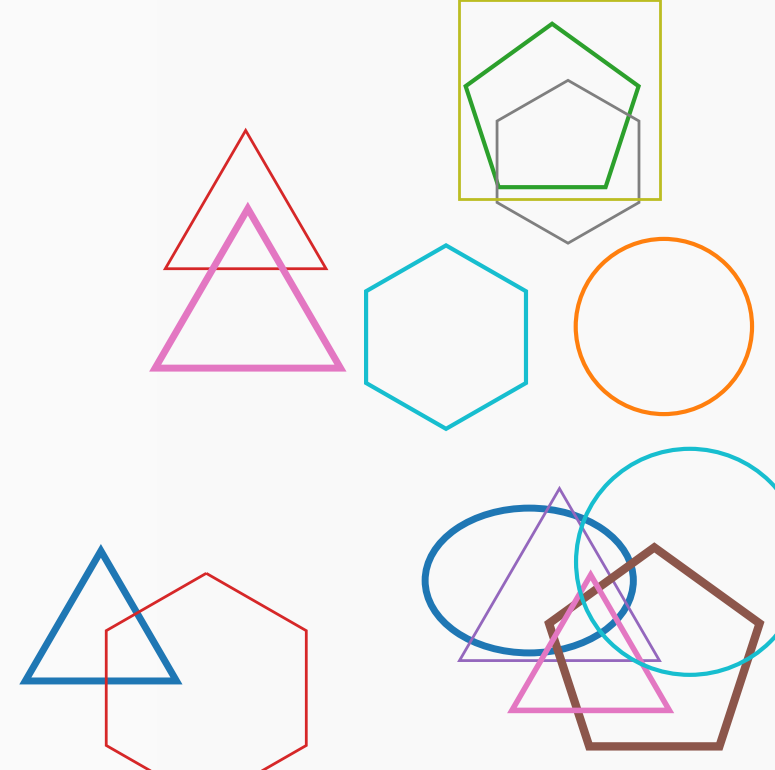[{"shape": "triangle", "thickness": 2.5, "radius": 0.56, "center": [0.13, 0.172]}, {"shape": "oval", "thickness": 2.5, "radius": 0.67, "center": [0.683, 0.246]}, {"shape": "circle", "thickness": 1.5, "radius": 0.57, "center": [0.857, 0.576]}, {"shape": "pentagon", "thickness": 1.5, "radius": 0.59, "center": [0.712, 0.852]}, {"shape": "hexagon", "thickness": 1, "radius": 0.75, "center": [0.266, 0.106]}, {"shape": "triangle", "thickness": 1, "radius": 0.6, "center": [0.317, 0.711]}, {"shape": "triangle", "thickness": 1, "radius": 0.74, "center": [0.722, 0.217]}, {"shape": "pentagon", "thickness": 3, "radius": 0.71, "center": [0.844, 0.146]}, {"shape": "triangle", "thickness": 2.5, "radius": 0.69, "center": [0.32, 0.591]}, {"shape": "triangle", "thickness": 2, "radius": 0.59, "center": [0.762, 0.136]}, {"shape": "hexagon", "thickness": 1, "radius": 0.53, "center": [0.733, 0.79]}, {"shape": "square", "thickness": 1, "radius": 0.65, "center": [0.722, 0.871]}, {"shape": "hexagon", "thickness": 1.5, "radius": 0.6, "center": [0.576, 0.562]}, {"shape": "circle", "thickness": 1.5, "radius": 0.73, "center": [0.89, 0.27]}]